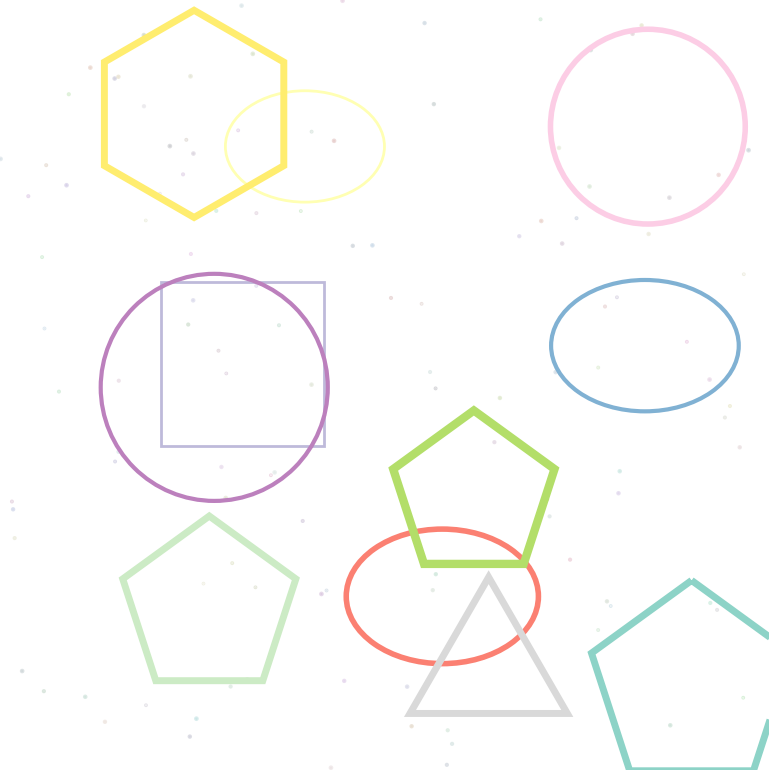[{"shape": "pentagon", "thickness": 2.5, "radius": 0.68, "center": [0.898, 0.11]}, {"shape": "oval", "thickness": 1, "radius": 0.52, "center": [0.396, 0.81]}, {"shape": "square", "thickness": 1, "radius": 0.53, "center": [0.315, 0.527]}, {"shape": "oval", "thickness": 2, "radius": 0.62, "center": [0.574, 0.226]}, {"shape": "oval", "thickness": 1.5, "radius": 0.61, "center": [0.838, 0.551]}, {"shape": "pentagon", "thickness": 3, "radius": 0.55, "center": [0.615, 0.357]}, {"shape": "circle", "thickness": 2, "radius": 0.63, "center": [0.841, 0.836]}, {"shape": "triangle", "thickness": 2.5, "radius": 0.59, "center": [0.635, 0.132]}, {"shape": "circle", "thickness": 1.5, "radius": 0.74, "center": [0.278, 0.497]}, {"shape": "pentagon", "thickness": 2.5, "radius": 0.59, "center": [0.272, 0.212]}, {"shape": "hexagon", "thickness": 2.5, "radius": 0.67, "center": [0.252, 0.852]}]